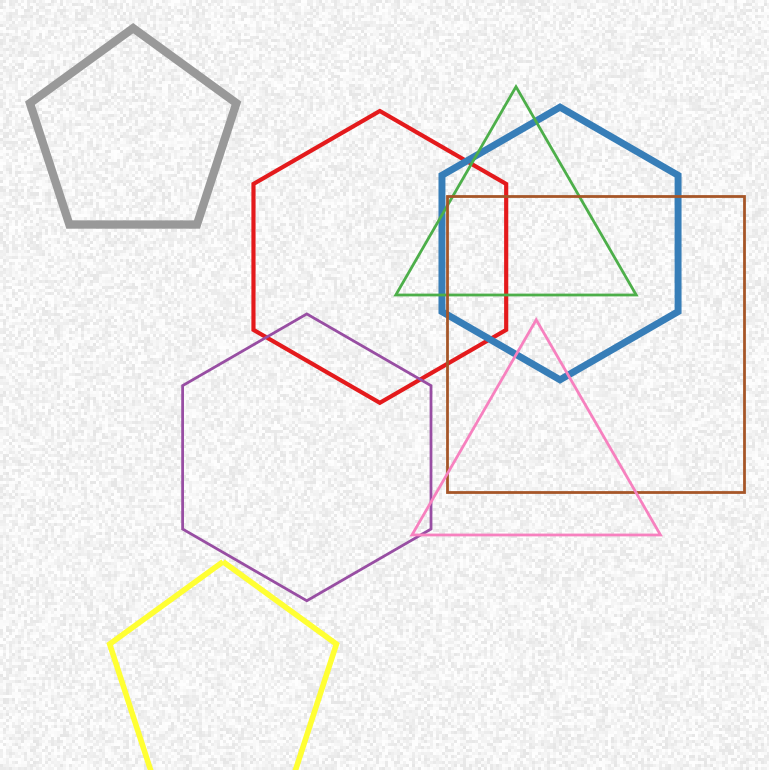[{"shape": "hexagon", "thickness": 1.5, "radius": 0.95, "center": [0.493, 0.666]}, {"shape": "hexagon", "thickness": 2.5, "radius": 0.89, "center": [0.727, 0.684]}, {"shape": "triangle", "thickness": 1, "radius": 0.9, "center": [0.67, 0.707]}, {"shape": "hexagon", "thickness": 1, "radius": 0.93, "center": [0.398, 0.406]}, {"shape": "pentagon", "thickness": 2, "radius": 0.77, "center": [0.29, 0.116]}, {"shape": "square", "thickness": 1, "radius": 0.96, "center": [0.773, 0.553]}, {"shape": "triangle", "thickness": 1, "radius": 0.93, "center": [0.696, 0.398]}, {"shape": "pentagon", "thickness": 3, "radius": 0.7, "center": [0.173, 0.822]}]